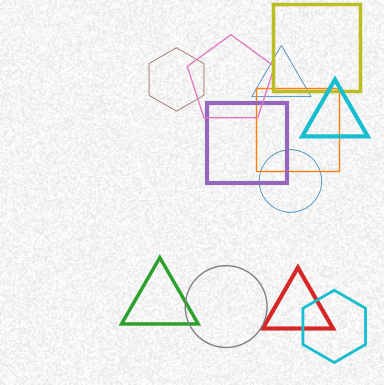[{"shape": "circle", "thickness": 0.5, "radius": 0.41, "center": [0.754, 0.53]}, {"shape": "triangle", "thickness": 0.5, "radius": 0.44, "center": [0.731, 0.793]}, {"shape": "square", "thickness": 1, "radius": 0.54, "center": [0.773, 0.664]}, {"shape": "triangle", "thickness": 2.5, "radius": 0.57, "center": [0.415, 0.216]}, {"shape": "triangle", "thickness": 3, "radius": 0.53, "center": [0.774, 0.2]}, {"shape": "square", "thickness": 3, "radius": 0.52, "center": [0.641, 0.627]}, {"shape": "hexagon", "thickness": 0.5, "radius": 0.41, "center": [0.458, 0.794]}, {"shape": "pentagon", "thickness": 1, "radius": 0.6, "center": [0.6, 0.791]}, {"shape": "circle", "thickness": 1, "radius": 0.53, "center": [0.587, 0.204]}, {"shape": "square", "thickness": 2.5, "radius": 0.56, "center": [0.822, 0.876]}, {"shape": "hexagon", "thickness": 2, "radius": 0.47, "center": [0.868, 0.152]}, {"shape": "triangle", "thickness": 3, "radius": 0.49, "center": [0.87, 0.695]}]